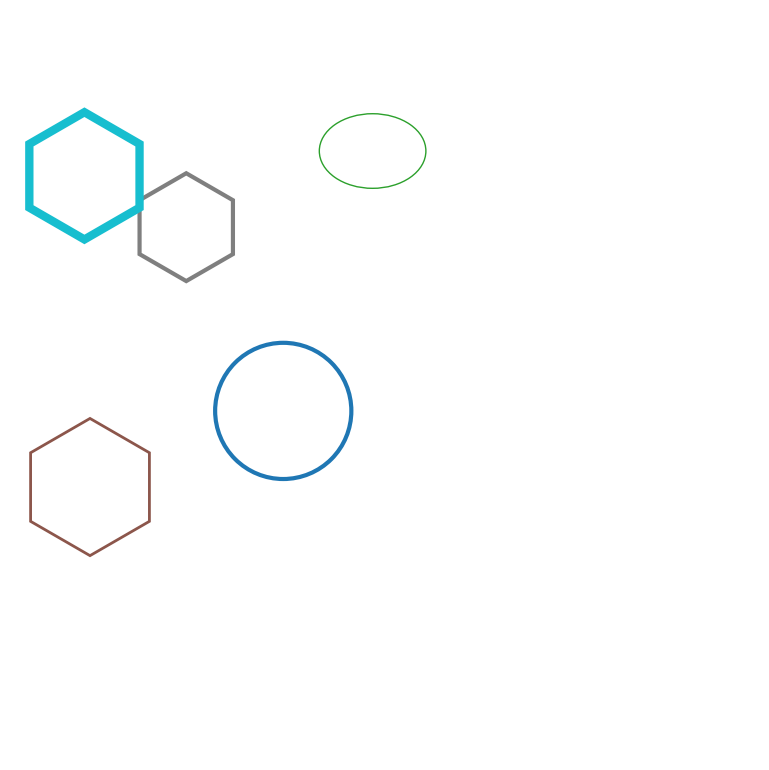[{"shape": "circle", "thickness": 1.5, "radius": 0.44, "center": [0.368, 0.466]}, {"shape": "oval", "thickness": 0.5, "radius": 0.35, "center": [0.484, 0.804]}, {"shape": "hexagon", "thickness": 1, "radius": 0.45, "center": [0.117, 0.367]}, {"shape": "hexagon", "thickness": 1.5, "radius": 0.35, "center": [0.242, 0.705]}, {"shape": "hexagon", "thickness": 3, "radius": 0.41, "center": [0.11, 0.772]}]